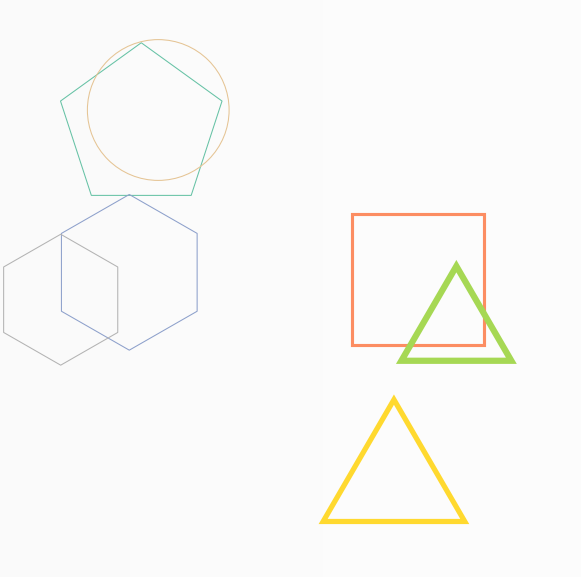[{"shape": "pentagon", "thickness": 0.5, "radius": 0.73, "center": [0.243, 0.779]}, {"shape": "square", "thickness": 1.5, "radius": 0.57, "center": [0.719, 0.516]}, {"shape": "hexagon", "thickness": 0.5, "radius": 0.67, "center": [0.222, 0.528]}, {"shape": "triangle", "thickness": 3, "radius": 0.55, "center": [0.785, 0.429]}, {"shape": "triangle", "thickness": 2.5, "radius": 0.7, "center": [0.678, 0.166]}, {"shape": "circle", "thickness": 0.5, "radius": 0.61, "center": [0.272, 0.809]}, {"shape": "hexagon", "thickness": 0.5, "radius": 0.57, "center": [0.104, 0.48]}]